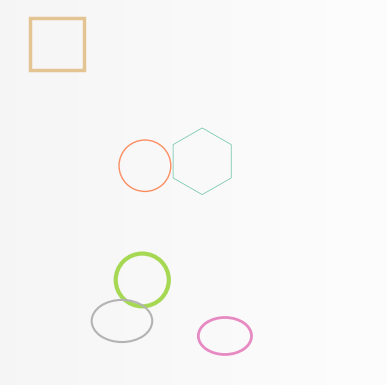[{"shape": "hexagon", "thickness": 0.5, "radius": 0.43, "center": [0.522, 0.581]}, {"shape": "circle", "thickness": 1, "radius": 0.33, "center": [0.374, 0.57]}, {"shape": "oval", "thickness": 2, "radius": 0.34, "center": [0.58, 0.127]}, {"shape": "circle", "thickness": 3, "radius": 0.34, "center": [0.367, 0.273]}, {"shape": "square", "thickness": 2.5, "radius": 0.34, "center": [0.147, 0.886]}, {"shape": "oval", "thickness": 1.5, "radius": 0.39, "center": [0.315, 0.166]}]